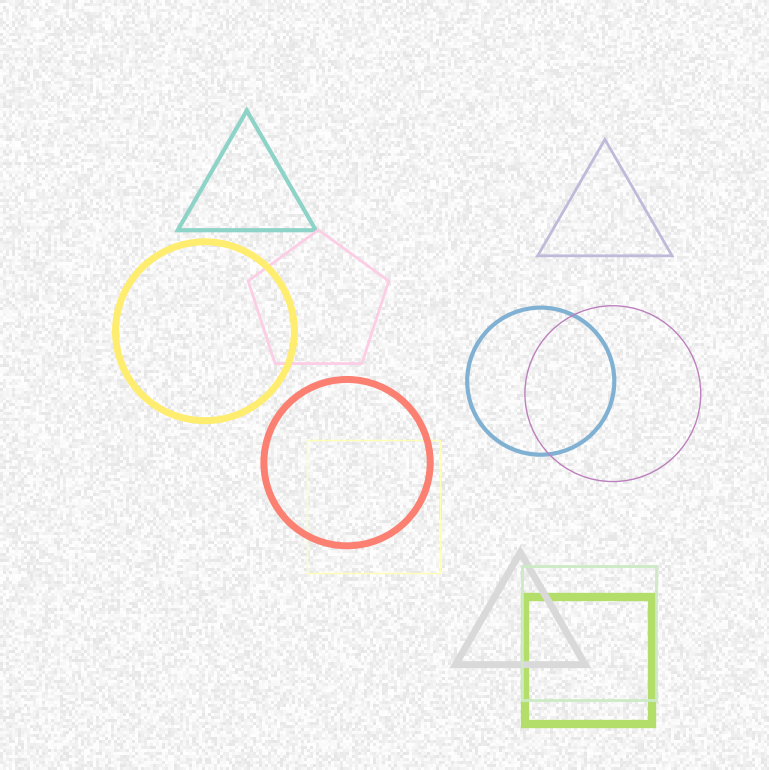[{"shape": "triangle", "thickness": 1.5, "radius": 0.52, "center": [0.32, 0.753]}, {"shape": "square", "thickness": 0.5, "radius": 0.43, "center": [0.485, 0.342]}, {"shape": "triangle", "thickness": 1, "radius": 0.5, "center": [0.786, 0.718]}, {"shape": "circle", "thickness": 2.5, "radius": 0.54, "center": [0.451, 0.399]}, {"shape": "circle", "thickness": 1.5, "radius": 0.48, "center": [0.702, 0.505]}, {"shape": "square", "thickness": 3, "radius": 0.41, "center": [0.765, 0.142]}, {"shape": "pentagon", "thickness": 1, "radius": 0.48, "center": [0.414, 0.605]}, {"shape": "triangle", "thickness": 2.5, "radius": 0.49, "center": [0.676, 0.185]}, {"shape": "circle", "thickness": 0.5, "radius": 0.57, "center": [0.796, 0.489]}, {"shape": "square", "thickness": 1, "radius": 0.44, "center": [0.765, 0.178]}, {"shape": "circle", "thickness": 2.5, "radius": 0.58, "center": [0.266, 0.57]}]